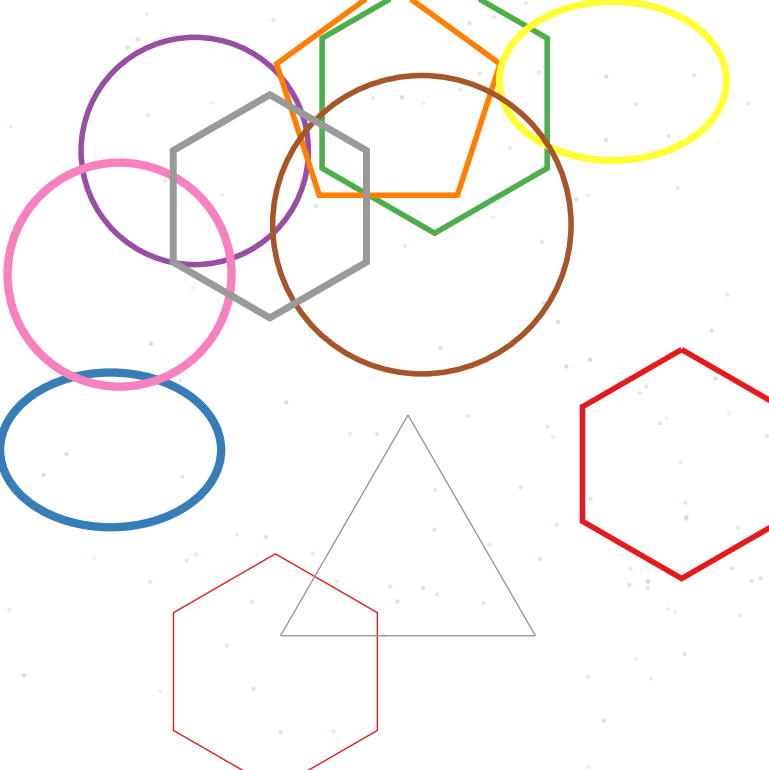[{"shape": "hexagon", "thickness": 2, "radius": 0.74, "center": [0.885, 0.397]}, {"shape": "hexagon", "thickness": 0.5, "radius": 0.76, "center": [0.358, 0.128]}, {"shape": "oval", "thickness": 3, "radius": 0.72, "center": [0.144, 0.416]}, {"shape": "hexagon", "thickness": 2, "radius": 0.84, "center": [0.564, 0.866]}, {"shape": "circle", "thickness": 2, "radius": 0.74, "center": [0.253, 0.804]}, {"shape": "pentagon", "thickness": 2, "radius": 0.76, "center": [0.504, 0.87]}, {"shape": "oval", "thickness": 2.5, "radius": 0.74, "center": [0.796, 0.895]}, {"shape": "circle", "thickness": 2, "radius": 0.97, "center": [0.548, 0.708]}, {"shape": "circle", "thickness": 3, "radius": 0.73, "center": [0.155, 0.643]}, {"shape": "triangle", "thickness": 0.5, "radius": 0.96, "center": [0.53, 0.27]}, {"shape": "hexagon", "thickness": 2.5, "radius": 0.72, "center": [0.35, 0.732]}]